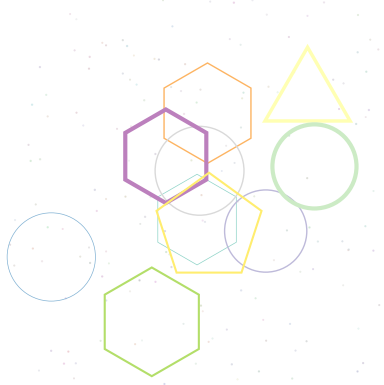[{"shape": "hexagon", "thickness": 0.5, "radius": 0.59, "center": [0.512, 0.43]}, {"shape": "triangle", "thickness": 2.5, "radius": 0.64, "center": [0.799, 0.75]}, {"shape": "circle", "thickness": 1, "radius": 0.53, "center": [0.69, 0.4]}, {"shape": "circle", "thickness": 0.5, "radius": 0.57, "center": [0.133, 0.333]}, {"shape": "hexagon", "thickness": 1, "radius": 0.65, "center": [0.539, 0.706]}, {"shape": "hexagon", "thickness": 1.5, "radius": 0.71, "center": [0.394, 0.164]}, {"shape": "circle", "thickness": 1, "radius": 0.58, "center": [0.518, 0.556]}, {"shape": "hexagon", "thickness": 3, "radius": 0.61, "center": [0.431, 0.594]}, {"shape": "circle", "thickness": 3, "radius": 0.55, "center": [0.817, 0.568]}, {"shape": "pentagon", "thickness": 1.5, "radius": 0.72, "center": [0.543, 0.408]}]